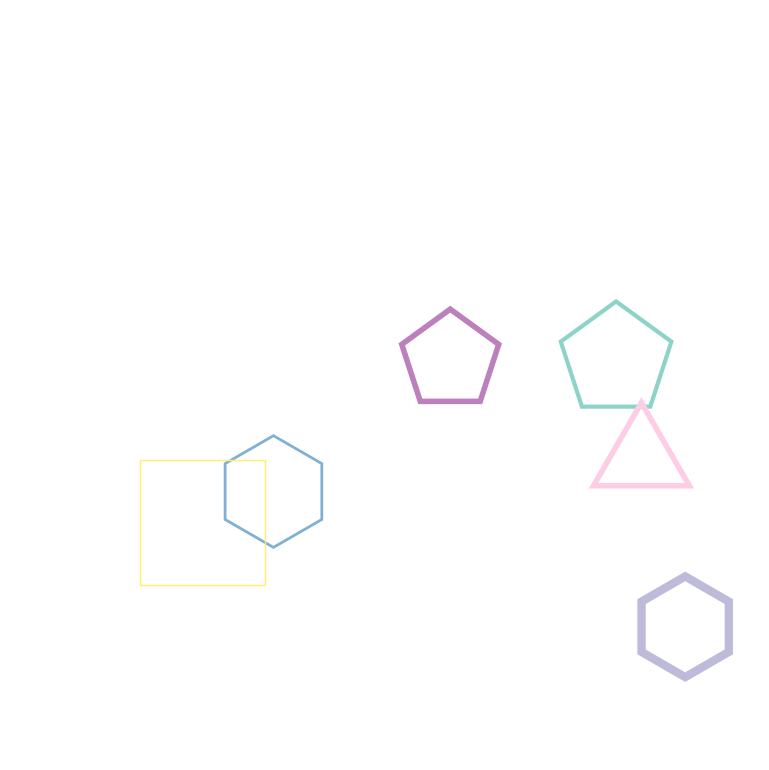[{"shape": "pentagon", "thickness": 1.5, "radius": 0.38, "center": [0.8, 0.533]}, {"shape": "hexagon", "thickness": 3, "radius": 0.33, "center": [0.89, 0.186]}, {"shape": "hexagon", "thickness": 1, "radius": 0.36, "center": [0.355, 0.362]}, {"shape": "triangle", "thickness": 2, "radius": 0.36, "center": [0.833, 0.405]}, {"shape": "pentagon", "thickness": 2, "radius": 0.33, "center": [0.585, 0.532]}, {"shape": "square", "thickness": 0.5, "radius": 0.41, "center": [0.263, 0.321]}]